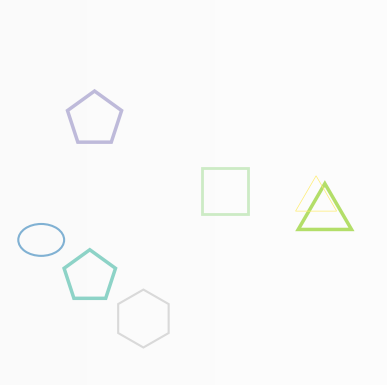[{"shape": "pentagon", "thickness": 2.5, "radius": 0.35, "center": [0.232, 0.282]}, {"shape": "pentagon", "thickness": 2.5, "radius": 0.37, "center": [0.244, 0.69]}, {"shape": "oval", "thickness": 1.5, "radius": 0.3, "center": [0.106, 0.377]}, {"shape": "triangle", "thickness": 2.5, "radius": 0.4, "center": [0.838, 0.444]}, {"shape": "hexagon", "thickness": 1.5, "radius": 0.38, "center": [0.37, 0.173]}, {"shape": "square", "thickness": 2, "radius": 0.3, "center": [0.58, 0.505]}, {"shape": "triangle", "thickness": 0.5, "radius": 0.31, "center": [0.816, 0.482]}]